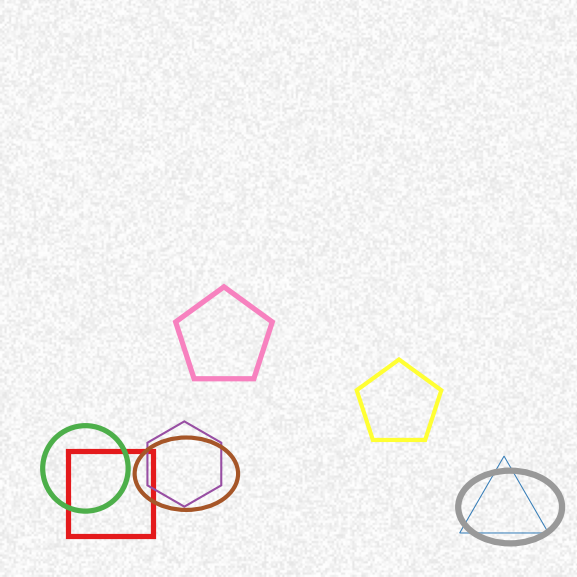[{"shape": "square", "thickness": 2.5, "radius": 0.37, "center": [0.192, 0.144]}, {"shape": "triangle", "thickness": 0.5, "radius": 0.44, "center": [0.873, 0.121]}, {"shape": "circle", "thickness": 2.5, "radius": 0.37, "center": [0.148, 0.188]}, {"shape": "hexagon", "thickness": 1, "radius": 0.37, "center": [0.319, 0.196]}, {"shape": "pentagon", "thickness": 2, "radius": 0.39, "center": [0.691, 0.3]}, {"shape": "oval", "thickness": 2, "radius": 0.45, "center": [0.323, 0.179]}, {"shape": "pentagon", "thickness": 2.5, "radius": 0.44, "center": [0.388, 0.414]}, {"shape": "oval", "thickness": 3, "radius": 0.45, "center": [0.883, 0.121]}]